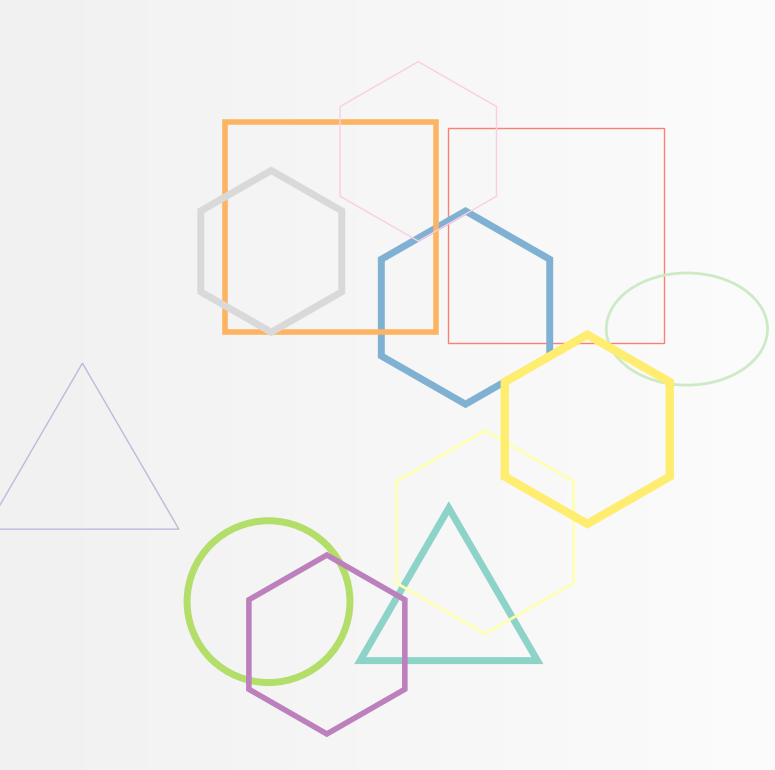[{"shape": "triangle", "thickness": 2.5, "radius": 0.66, "center": [0.579, 0.208]}, {"shape": "hexagon", "thickness": 1, "radius": 0.66, "center": [0.626, 0.309]}, {"shape": "triangle", "thickness": 0.5, "radius": 0.72, "center": [0.106, 0.385]}, {"shape": "square", "thickness": 0.5, "radius": 0.7, "center": [0.717, 0.694]}, {"shape": "hexagon", "thickness": 2.5, "radius": 0.63, "center": [0.601, 0.6]}, {"shape": "square", "thickness": 2, "radius": 0.68, "center": [0.426, 0.705]}, {"shape": "circle", "thickness": 2.5, "radius": 0.53, "center": [0.346, 0.219]}, {"shape": "hexagon", "thickness": 0.5, "radius": 0.58, "center": [0.54, 0.803]}, {"shape": "hexagon", "thickness": 2.5, "radius": 0.53, "center": [0.35, 0.674]}, {"shape": "hexagon", "thickness": 2, "radius": 0.58, "center": [0.422, 0.163]}, {"shape": "oval", "thickness": 1, "radius": 0.52, "center": [0.886, 0.573]}, {"shape": "hexagon", "thickness": 3, "radius": 0.61, "center": [0.758, 0.442]}]